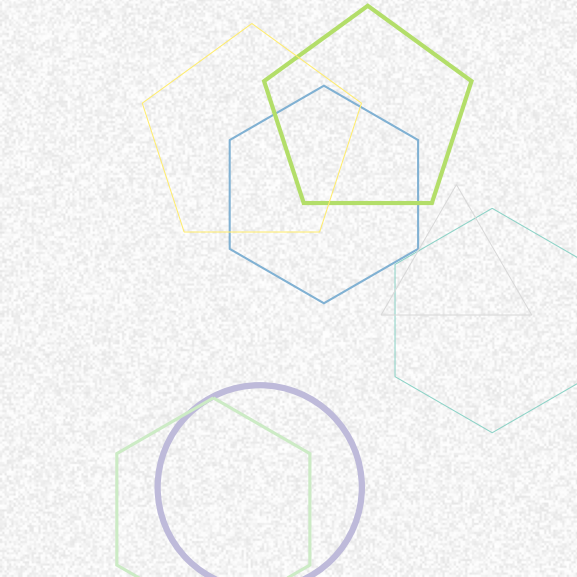[{"shape": "hexagon", "thickness": 0.5, "radius": 0.97, "center": [0.852, 0.444]}, {"shape": "circle", "thickness": 3, "radius": 0.88, "center": [0.45, 0.155]}, {"shape": "hexagon", "thickness": 1, "radius": 0.94, "center": [0.561, 0.662]}, {"shape": "pentagon", "thickness": 2, "radius": 0.94, "center": [0.637, 0.8]}, {"shape": "triangle", "thickness": 0.5, "radius": 0.75, "center": [0.79, 0.529]}, {"shape": "hexagon", "thickness": 1.5, "radius": 0.96, "center": [0.369, 0.117]}, {"shape": "pentagon", "thickness": 0.5, "radius": 1.0, "center": [0.436, 0.759]}]